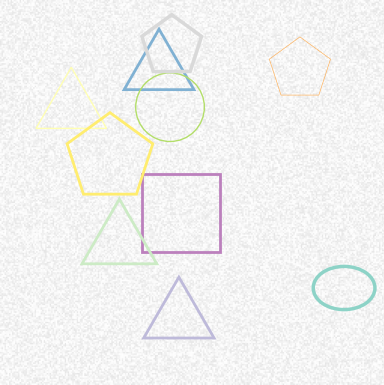[{"shape": "oval", "thickness": 2.5, "radius": 0.4, "center": [0.894, 0.252]}, {"shape": "triangle", "thickness": 1, "radius": 0.53, "center": [0.185, 0.719]}, {"shape": "triangle", "thickness": 2, "radius": 0.53, "center": [0.465, 0.175]}, {"shape": "triangle", "thickness": 2, "radius": 0.52, "center": [0.413, 0.819]}, {"shape": "pentagon", "thickness": 0.5, "radius": 0.42, "center": [0.779, 0.821]}, {"shape": "circle", "thickness": 1, "radius": 0.45, "center": [0.442, 0.722]}, {"shape": "pentagon", "thickness": 2.5, "radius": 0.41, "center": [0.446, 0.88]}, {"shape": "square", "thickness": 2, "radius": 0.51, "center": [0.47, 0.448]}, {"shape": "triangle", "thickness": 2, "radius": 0.56, "center": [0.31, 0.371]}, {"shape": "pentagon", "thickness": 2, "radius": 0.59, "center": [0.286, 0.59]}]